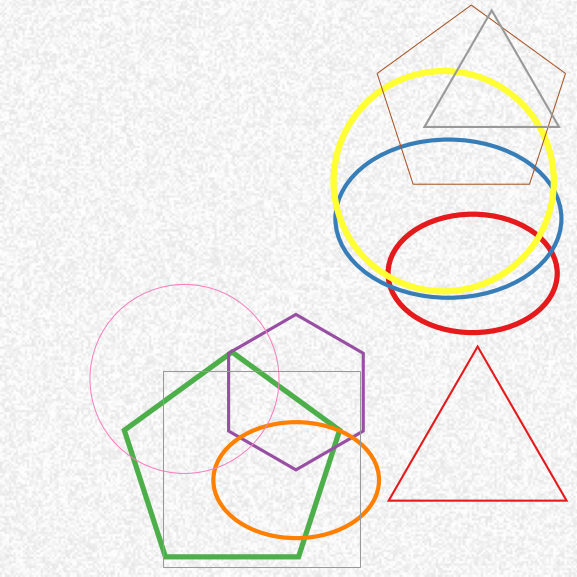[{"shape": "triangle", "thickness": 1, "radius": 0.89, "center": [0.827, 0.221]}, {"shape": "oval", "thickness": 2.5, "radius": 0.73, "center": [0.818, 0.526]}, {"shape": "oval", "thickness": 2, "radius": 0.98, "center": [0.776, 0.62]}, {"shape": "pentagon", "thickness": 2.5, "radius": 0.98, "center": [0.402, 0.194]}, {"shape": "hexagon", "thickness": 1.5, "radius": 0.67, "center": [0.512, 0.32]}, {"shape": "oval", "thickness": 2, "radius": 0.72, "center": [0.513, 0.168]}, {"shape": "circle", "thickness": 3, "radius": 0.95, "center": [0.768, 0.685]}, {"shape": "pentagon", "thickness": 0.5, "radius": 0.86, "center": [0.816, 0.819]}, {"shape": "circle", "thickness": 0.5, "radius": 0.82, "center": [0.319, 0.343]}, {"shape": "triangle", "thickness": 1, "radius": 0.67, "center": [0.852, 0.847]}, {"shape": "square", "thickness": 0.5, "radius": 0.85, "center": [0.453, 0.187]}]